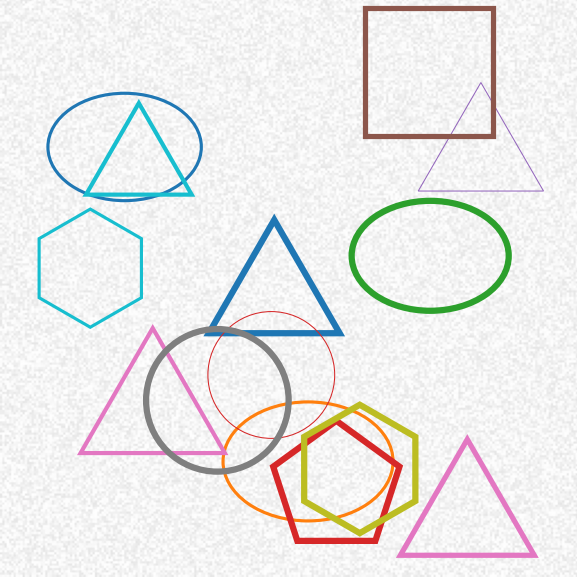[{"shape": "triangle", "thickness": 3, "radius": 0.65, "center": [0.475, 0.488]}, {"shape": "oval", "thickness": 1.5, "radius": 0.66, "center": [0.216, 0.745]}, {"shape": "oval", "thickness": 1.5, "radius": 0.74, "center": [0.533, 0.2]}, {"shape": "oval", "thickness": 3, "radius": 0.68, "center": [0.745, 0.556]}, {"shape": "circle", "thickness": 0.5, "radius": 0.55, "center": [0.47, 0.35]}, {"shape": "pentagon", "thickness": 3, "radius": 0.57, "center": [0.582, 0.156]}, {"shape": "triangle", "thickness": 0.5, "radius": 0.63, "center": [0.833, 0.731]}, {"shape": "square", "thickness": 2.5, "radius": 0.55, "center": [0.743, 0.875]}, {"shape": "triangle", "thickness": 2.5, "radius": 0.67, "center": [0.809, 0.105]}, {"shape": "triangle", "thickness": 2, "radius": 0.72, "center": [0.264, 0.287]}, {"shape": "circle", "thickness": 3, "radius": 0.62, "center": [0.376, 0.306]}, {"shape": "hexagon", "thickness": 3, "radius": 0.56, "center": [0.623, 0.187]}, {"shape": "triangle", "thickness": 2, "radius": 0.53, "center": [0.24, 0.715]}, {"shape": "hexagon", "thickness": 1.5, "radius": 0.51, "center": [0.156, 0.535]}]